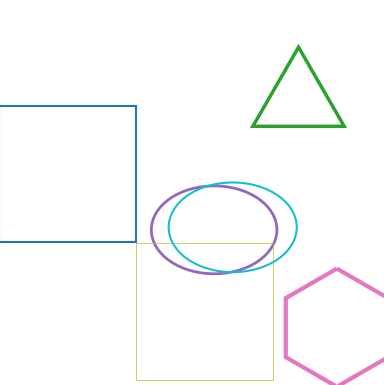[{"shape": "square", "thickness": 1.5, "radius": 0.89, "center": [0.175, 0.548]}, {"shape": "triangle", "thickness": 2.5, "radius": 0.69, "center": [0.775, 0.74]}, {"shape": "oval", "thickness": 2, "radius": 0.82, "center": [0.556, 0.403]}, {"shape": "hexagon", "thickness": 3, "radius": 0.77, "center": [0.875, 0.149]}, {"shape": "square", "thickness": 0.5, "radius": 0.89, "center": [0.531, 0.192]}, {"shape": "oval", "thickness": 1.5, "radius": 0.83, "center": [0.604, 0.41]}]